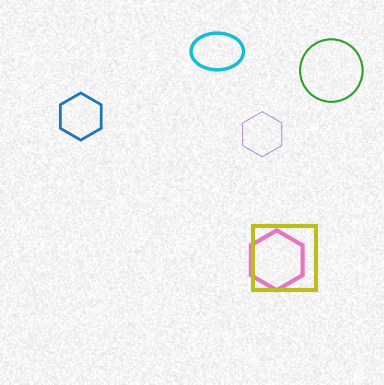[{"shape": "hexagon", "thickness": 2, "radius": 0.31, "center": [0.21, 0.697]}, {"shape": "circle", "thickness": 1.5, "radius": 0.41, "center": [0.861, 0.817]}, {"shape": "hexagon", "thickness": 0.5, "radius": 0.29, "center": [0.681, 0.651]}, {"shape": "hexagon", "thickness": 3, "radius": 0.39, "center": [0.719, 0.324]}, {"shape": "square", "thickness": 3, "radius": 0.41, "center": [0.739, 0.33]}, {"shape": "oval", "thickness": 2.5, "radius": 0.34, "center": [0.564, 0.866]}]